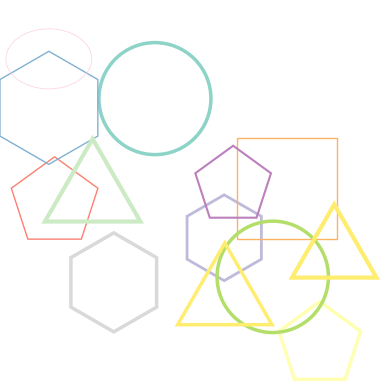[{"shape": "circle", "thickness": 2.5, "radius": 0.73, "center": [0.402, 0.744]}, {"shape": "pentagon", "thickness": 2.5, "radius": 0.56, "center": [0.831, 0.105]}, {"shape": "hexagon", "thickness": 2, "radius": 0.56, "center": [0.582, 0.382]}, {"shape": "pentagon", "thickness": 1, "radius": 0.59, "center": [0.142, 0.475]}, {"shape": "hexagon", "thickness": 1, "radius": 0.73, "center": [0.127, 0.72]}, {"shape": "square", "thickness": 1, "radius": 0.65, "center": [0.746, 0.51]}, {"shape": "circle", "thickness": 2.5, "radius": 0.72, "center": [0.708, 0.281]}, {"shape": "oval", "thickness": 0.5, "radius": 0.56, "center": [0.127, 0.847]}, {"shape": "hexagon", "thickness": 2.5, "radius": 0.64, "center": [0.296, 0.267]}, {"shape": "pentagon", "thickness": 1.5, "radius": 0.52, "center": [0.606, 0.518]}, {"shape": "triangle", "thickness": 3, "radius": 0.72, "center": [0.241, 0.496]}, {"shape": "triangle", "thickness": 3, "radius": 0.63, "center": [0.868, 0.342]}, {"shape": "triangle", "thickness": 2.5, "radius": 0.71, "center": [0.584, 0.227]}]